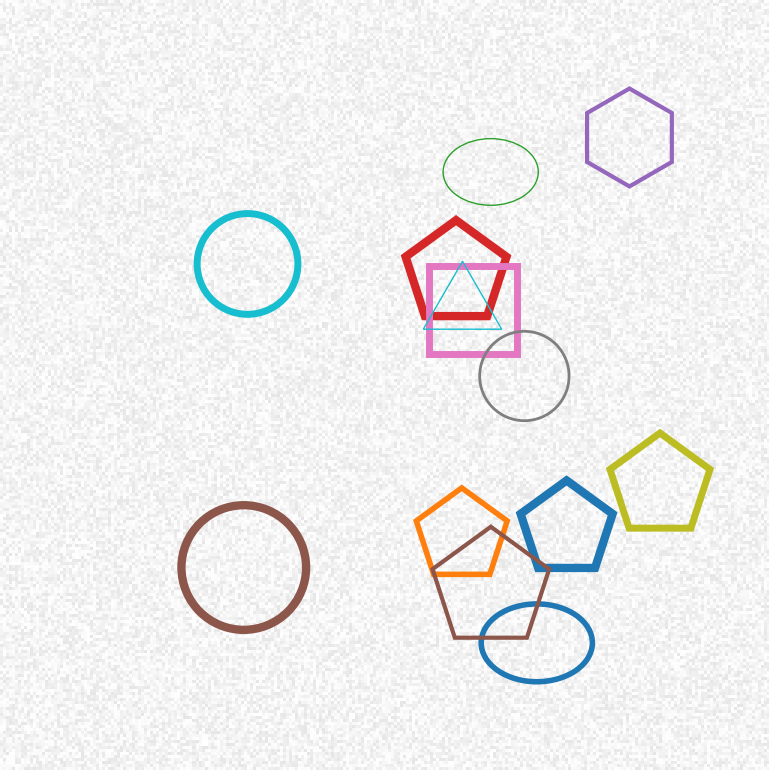[{"shape": "oval", "thickness": 2, "radius": 0.36, "center": [0.697, 0.165]}, {"shape": "pentagon", "thickness": 3, "radius": 0.31, "center": [0.736, 0.313]}, {"shape": "pentagon", "thickness": 2, "radius": 0.31, "center": [0.6, 0.304]}, {"shape": "oval", "thickness": 0.5, "radius": 0.31, "center": [0.637, 0.777]}, {"shape": "pentagon", "thickness": 3, "radius": 0.34, "center": [0.592, 0.645]}, {"shape": "hexagon", "thickness": 1.5, "radius": 0.32, "center": [0.817, 0.821]}, {"shape": "pentagon", "thickness": 1.5, "radius": 0.4, "center": [0.637, 0.236]}, {"shape": "circle", "thickness": 3, "radius": 0.4, "center": [0.317, 0.263]}, {"shape": "square", "thickness": 2.5, "radius": 0.29, "center": [0.614, 0.598]}, {"shape": "circle", "thickness": 1, "radius": 0.29, "center": [0.681, 0.512]}, {"shape": "pentagon", "thickness": 2.5, "radius": 0.34, "center": [0.857, 0.369]}, {"shape": "triangle", "thickness": 0.5, "radius": 0.29, "center": [0.601, 0.602]}, {"shape": "circle", "thickness": 2.5, "radius": 0.33, "center": [0.321, 0.657]}]